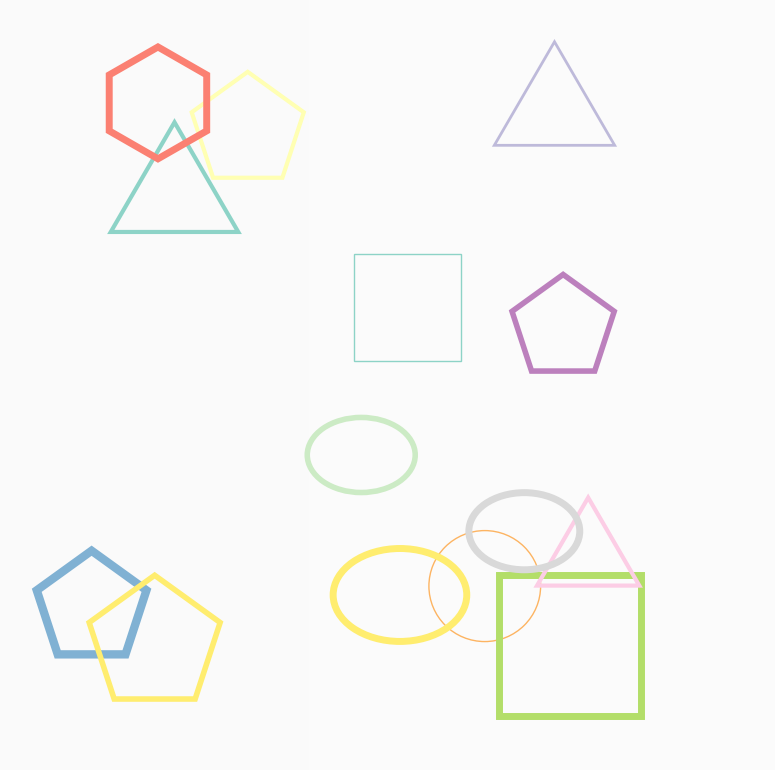[{"shape": "triangle", "thickness": 1.5, "radius": 0.47, "center": [0.225, 0.746]}, {"shape": "square", "thickness": 0.5, "radius": 0.35, "center": [0.525, 0.601]}, {"shape": "pentagon", "thickness": 1.5, "radius": 0.38, "center": [0.32, 0.831]}, {"shape": "triangle", "thickness": 1, "radius": 0.45, "center": [0.715, 0.856]}, {"shape": "hexagon", "thickness": 2.5, "radius": 0.36, "center": [0.204, 0.866]}, {"shape": "pentagon", "thickness": 3, "radius": 0.37, "center": [0.118, 0.21]}, {"shape": "circle", "thickness": 0.5, "radius": 0.36, "center": [0.626, 0.239]}, {"shape": "square", "thickness": 2.5, "radius": 0.46, "center": [0.736, 0.162]}, {"shape": "triangle", "thickness": 1.5, "radius": 0.38, "center": [0.759, 0.278]}, {"shape": "oval", "thickness": 2.5, "radius": 0.36, "center": [0.677, 0.31]}, {"shape": "pentagon", "thickness": 2, "radius": 0.35, "center": [0.727, 0.574]}, {"shape": "oval", "thickness": 2, "radius": 0.35, "center": [0.466, 0.409]}, {"shape": "pentagon", "thickness": 2, "radius": 0.44, "center": [0.2, 0.164]}, {"shape": "oval", "thickness": 2.5, "radius": 0.43, "center": [0.516, 0.227]}]